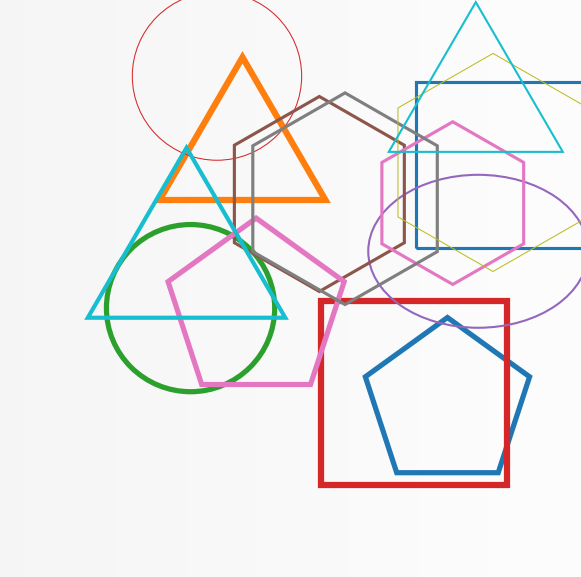[{"shape": "pentagon", "thickness": 2.5, "radius": 0.74, "center": [0.77, 0.301]}, {"shape": "square", "thickness": 1.5, "radius": 0.72, "center": [0.86, 0.713]}, {"shape": "triangle", "thickness": 3, "radius": 0.82, "center": [0.417, 0.735]}, {"shape": "circle", "thickness": 2.5, "radius": 0.72, "center": [0.328, 0.466]}, {"shape": "square", "thickness": 3, "radius": 0.8, "center": [0.712, 0.318]}, {"shape": "circle", "thickness": 0.5, "radius": 0.73, "center": [0.373, 0.867]}, {"shape": "oval", "thickness": 1, "radius": 0.95, "center": [0.823, 0.564]}, {"shape": "hexagon", "thickness": 1.5, "radius": 0.84, "center": [0.549, 0.663]}, {"shape": "hexagon", "thickness": 1.5, "radius": 0.7, "center": [0.779, 0.647]}, {"shape": "pentagon", "thickness": 2.5, "radius": 0.8, "center": [0.441, 0.462]}, {"shape": "hexagon", "thickness": 1.5, "radius": 0.92, "center": [0.594, 0.655]}, {"shape": "hexagon", "thickness": 0.5, "radius": 0.94, "center": [0.848, 0.718]}, {"shape": "triangle", "thickness": 2, "radius": 0.98, "center": [0.321, 0.547]}, {"shape": "triangle", "thickness": 1, "radius": 0.86, "center": [0.819, 0.823]}]